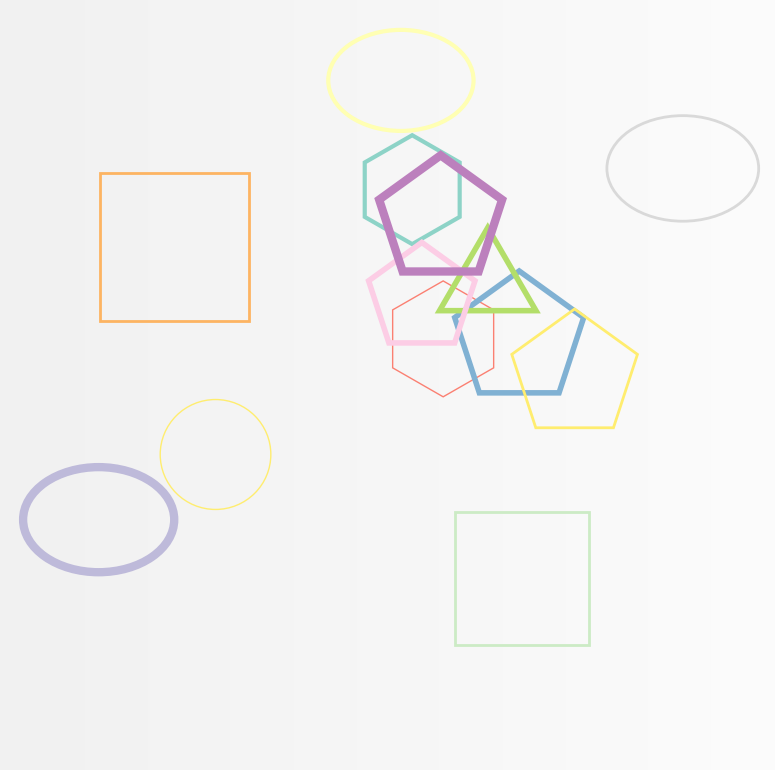[{"shape": "hexagon", "thickness": 1.5, "radius": 0.35, "center": [0.532, 0.754]}, {"shape": "oval", "thickness": 1.5, "radius": 0.47, "center": [0.517, 0.896]}, {"shape": "oval", "thickness": 3, "radius": 0.49, "center": [0.127, 0.325]}, {"shape": "hexagon", "thickness": 0.5, "radius": 0.38, "center": [0.572, 0.56]}, {"shape": "pentagon", "thickness": 2, "radius": 0.44, "center": [0.67, 0.561]}, {"shape": "square", "thickness": 1, "radius": 0.48, "center": [0.225, 0.679]}, {"shape": "triangle", "thickness": 2, "radius": 0.36, "center": [0.629, 0.632]}, {"shape": "pentagon", "thickness": 2, "radius": 0.36, "center": [0.544, 0.613]}, {"shape": "oval", "thickness": 1, "radius": 0.49, "center": [0.881, 0.781]}, {"shape": "pentagon", "thickness": 3, "radius": 0.42, "center": [0.569, 0.715]}, {"shape": "square", "thickness": 1, "radius": 0.43, "center": [0.674, 0.249]}, {"shape": "pentagon", "thickness": 1, "radius": 0.43, "center": [0.741, 0.513]}, {"shape": "circle", "thickness": 0.5, "radius": 0.36, "center": [0.278, 0.41]}]